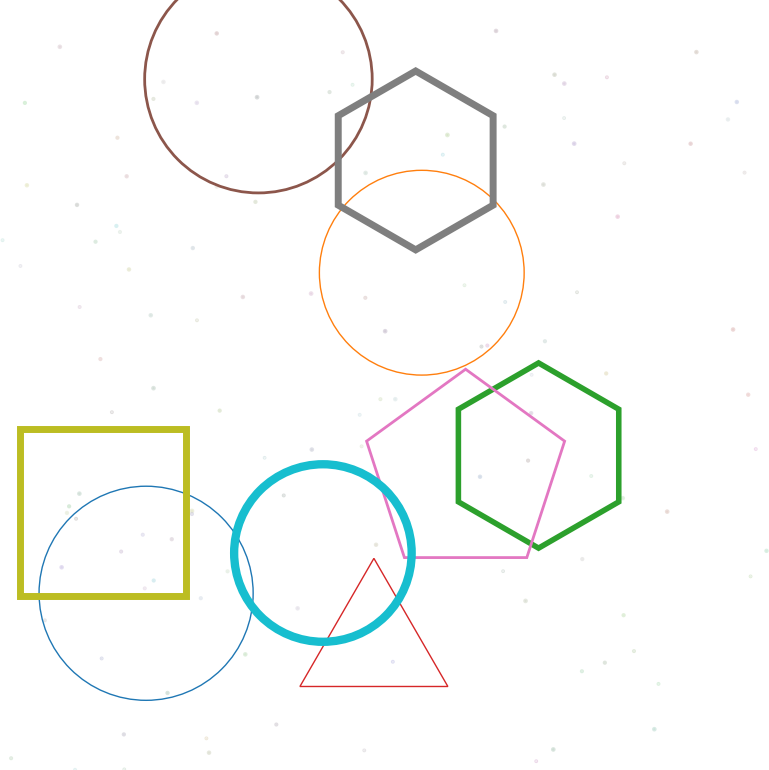[{"shape": "circle", "thickness": 0.5, "radius": 0.7, "center": [0.19, 0.23]}, {"shape": "circle", "thickness": 0.5, "radius": 0.66, "center": [0.548, 0.646]}, {"shape": "hexagon", "thickness": 2, "radius": 0.6, "center": [0.699, 0.408]}, {"shape": "triangle", "thickness": 0.5, "radius": 0.55, "center": [0.486, 0.164]}, {"shape": "circle", "thickness": 1, "radius": 0.74, "center": [0.336, 0.897]}, {"shape": "pentagon", "thickness": 1, "radius": 0.68, "center": [0.605, 0.385]}, {"shape": "hexagon", "thickness": 2.5, "radius": 0.58, "center": [0.54, 0.792]}, {"shape": "square", "thickness": 2.5, "radius": 0.54, "center": [0.134, 0.334]}, {"shape": "circle", "thickness": 3, "radius": 0.58, "center": [0.419, 0.282]}]